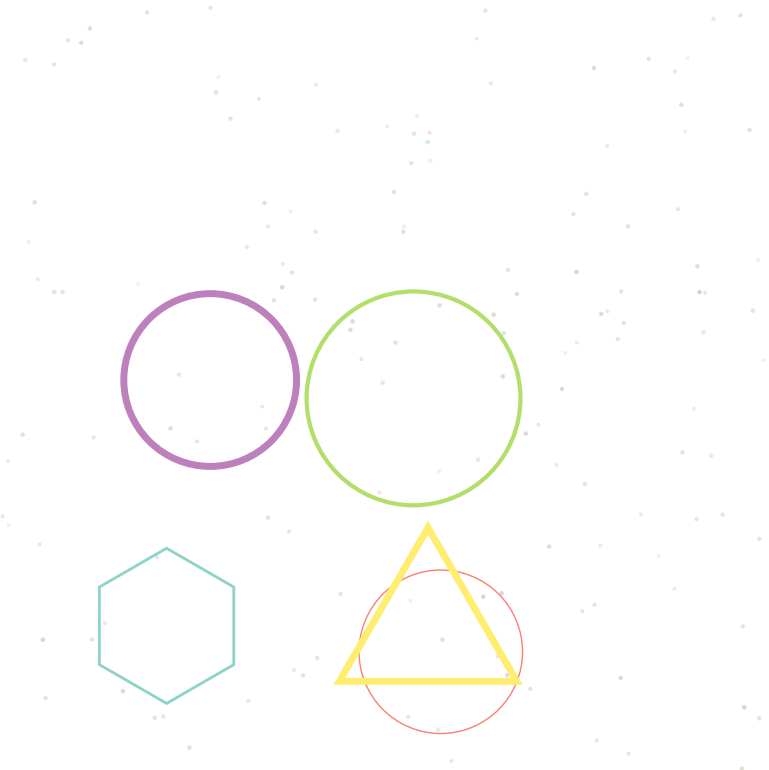[{"shape": "hexagon", "thickness": 1, "radius": 0.5, "center": [0.216, 0.187]}, {"shape": "circle", "thickness": 0.5, "radius": 0.53, "center": [0.572, 0.154]}, {"shape": "circle", "thickness": 1.5, "radius": 0.69, "center": [0.537, 0.483]}, {"shape": "circle", "thickness": 2.5, "radius": 0.56, "center": [0.273, 0.506]}, {"shape": "triangle", "thickness": 2.5, "radius": 0.67, "center": [0.556, 0.182]}]